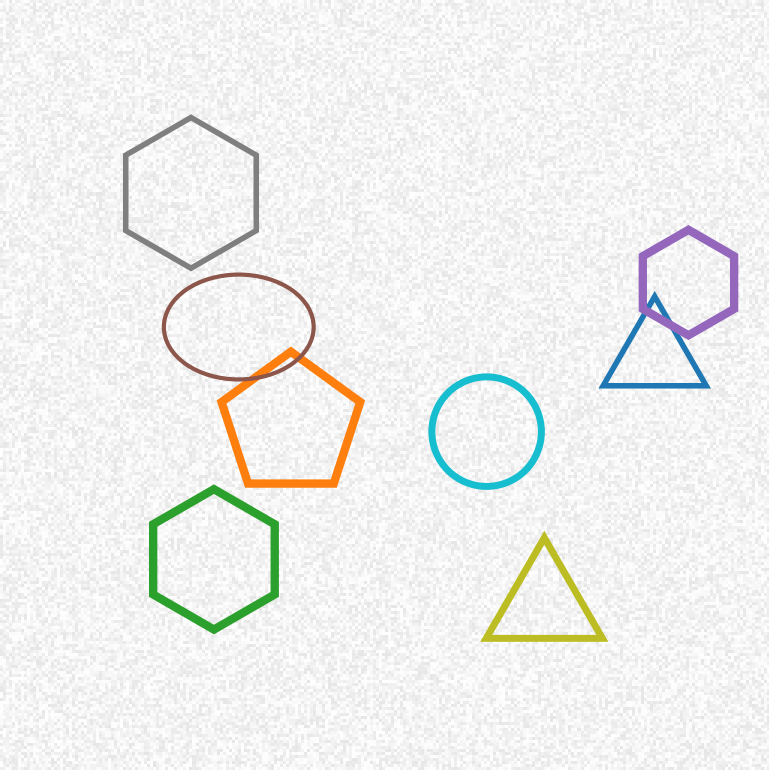[{"shape": "triangle", "thickness": 2, "radius": 0.39, "center": [0.85, 0.538]}, {"shape": "pentagon", "thickness": 3, "radius": 0.47, "center": [0.378, 0.449]}, {"shape": "hexagon", "thickness": 3, "radius": 0.46, "center": [0.278, 0.274]}, {"shape": "hexagon", "thickness": 3, "radius": 0.34, "center": [0.894, 0.633]}, {"shape": "oval", "thickness": 1.5, "radius": 0.49, "center": [0.31, 0.575]}, {"shape": "hexagon", "thickness": 2, "radius": 0.49, "center": [0.248, 0.75]}, {"shape": "triangle", "thickness": 2.5, "radius": 0.44, "center": [0.707, 0.215]}, {"shape": "circle", "thickness": 2.5, "radius": 0.36, "center": [0.632, 0.439]}]